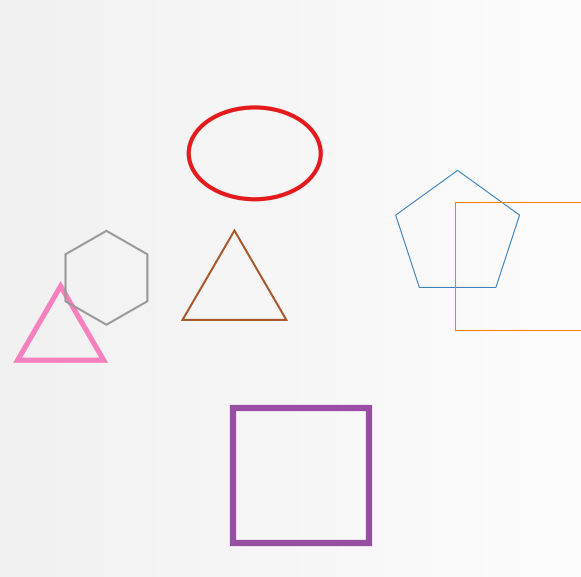[{"shape": "oval", "thickness": 2, "radius": 0.57, "center": [0.438, 0.734]}, {"shape": "pentagon", "thickness": 0.5, "radius": 0.56, "center": [0.787, 0.592]}, {"shape": "square", "thickness": 3, "radius": 0.59, "center": [0.518, 0.176]}, {"shape": "square", "thickness": 0.5, "radius": 0.55, "center": [0.894, 0.538]}, {"shape": "triangle", "thickness": 1, "radius": 0.52, "center": [0.403, 0.497]}, {"shape": "triangle", "thickness": 2.5, "radius": 0.43, "center": [0.104, 0.418]}, {"shape": "hexagon", "thickness": 1, "radius": 0.41, "center": [0.183, 0.518]}]